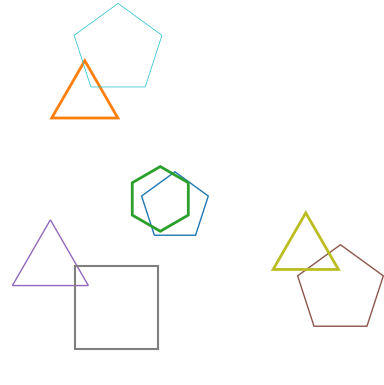[{"shape": "pentagon", "thickness": 1, "radius": 0.46, "center": [0.454, 0.463]}, {"shape": "triangle", "thickness": 2, "radius": 0.5, "center": [0.22, 0.743]}, {"shape": "hexagon", "thickness": 2, "radius": 0.42, "center": [0.416, 0.483]}, {"shape": "triangle", "thickness": 1, "radius": 0.57, "center": [0.131, 0.315]}, {"shape": "pentagon", "thickness": 1, "radius": 0.59, "center": [0.884, 0.247]}, {"shape": "square", "thickness": 1.5, "radius": 0.54, "center": [0.302, 0.202]}, {"shape": "triangle", "thickness": 2, "radius": 0.49, "center": [0.794, 0.349]}, {"shape": "pentagon", "thickness": 0.5, "radius": 0.6, "center": [0.307, 0.871]}]